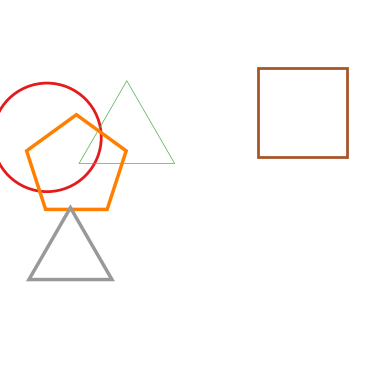[{"shape": "circle", "thickness": 2, "radius": 0.7, "center": [0.122, 0.643]}, {"shape": "triangle", "thickness": 0.5, "radius": 0.72, "center": [0.329, 0.647]}, {"shape": "pentagon", "thickness": 2.5, "radius": 0.68, "center": [0.198, 0.566]}, {"shape": "square", "thickness": 2, "radius": 0.58, "center": [0.786, 0.707]}, {"shape": "triangle", "thickness": 2.5, "radius": 0.62, "center": [0.183, 0.336]}]